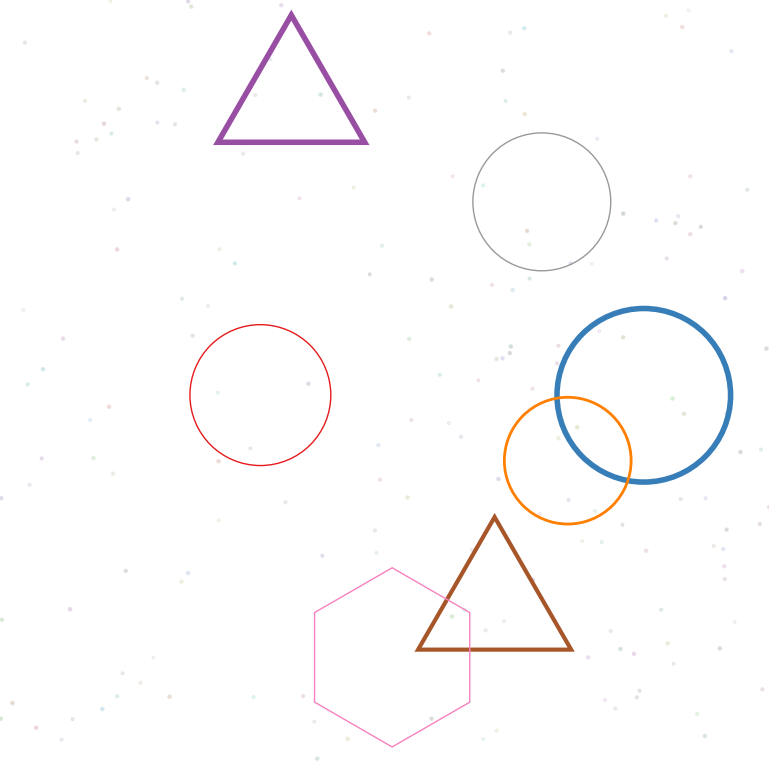[{"shape": "circle", "thickness": 0.5, "radius": 0.46, "center": [0.338, 0.487]}, {"shape": "circle", "thickness": 2, "radius": 0.56, "center": [0.836, 0.487]}, {"shape": "triangle", "thickness": 2, "radius": 0.55, "center": [0.378, 0.87]}, {"shape": "circle", "thickness": 1, "radius": 0.41, "center": [0.737, 0.402]}, {"shape": "triangle", "thickness": 1.5, "radius": 0.57, "center": [0.642, 0.214]}, {"shape": "hexagon", "thickness": 0.5, "radius": 0.58, "center": [0.509, 0.146]}, {"shape": "circle", "thickness": 0.5, "radius": 0.45, "center": [0.704, 0.738]}]